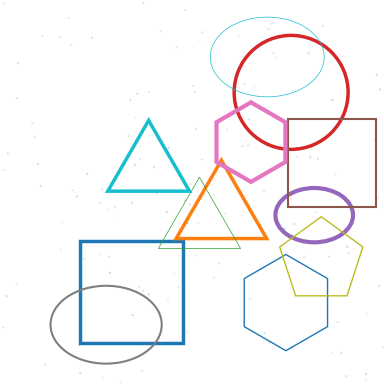[{"shape": "square", "thickness": 2.5, "radius": 0.66, "center": [0.341, 0.241]}, {"shape": "hexagon", "thickness": 1, "radius": 0.62, "center": [0.743, 0.214]}, {"shape": "triangle", "thickness": 2.5, "radius": 0.68, "center": [0.575, 0.448]}, {"shape": "triangle", "thickness": 0.5, "radius": 0.62, "center": [0.518, 0.416]}, {"shape": "circle", "thickness": 2.5, "radius": 0.74, "center": [0.756, 0.76]}, {"shape": "oval", "thickness": 3, "radius": 0.5, "center": [0.816, 0.441]}, {"shape": "square", "thickness": 1.5, "radius": 0.57, "center": [0.862, 0.577]}, {"shape": "hexagon", "thickness": 3, "radius": 0.52, "center": [0.652, 0.631]}, {"shape": "oval", "thickness": 1.5, "radius": 0.72, "center": [0.276, 0.157]}, {"shape": "pentagon", "thickness": 1, "radius": 0.57, "center": [0.835, 0.324]}, {"shape": "triangle", "thickness": 2.5, "radius": 0.61, "center": [0.386, 0.565]}, {"shape": "oval", "thickness": 0.5, "radius": 0.74, "center": [0.694, 0.852]}]